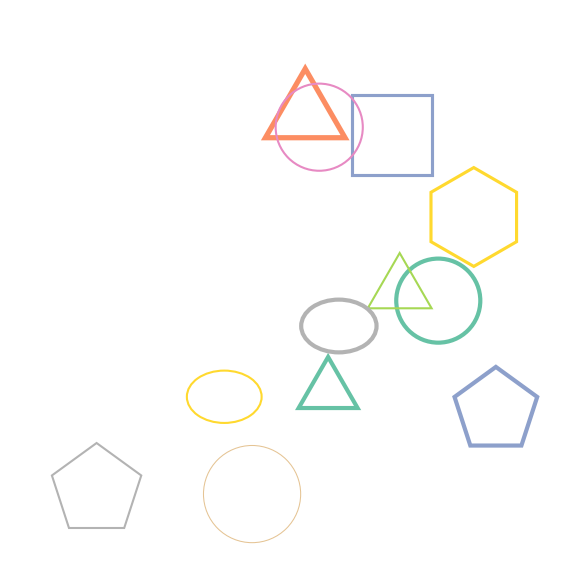[{"shape": "triangle", "thickness": 2, "radius": 0.29, "center": [0.568, 0.322]}, {"shape": "circle", "thickness": 2, "radius": 0.36, "center": [0.759, 0.479]}, {"shape": "triangle", "thickness": 2.5, "radius": 0.4, "center": [0.529, 0.8]}, {"shape": "square", "thickness": 1.5, "radius": 0.35, "center": [0.679, 0.765]}, {"shape": "pentagon", "thickness": 2, "radius": 0.38, "center": [0.859, 0.289]}, {"shape": "circle", "thickness": 1, "radius": 0.38, "center": [0.553, 0.779]}, {"shape": "triangle", "thickness": 1, "radius": 0.32, "center": [0.692, 0.497]}, {"shape": "hexagon", "thickness": 1.5, "radius": 0.43, "center": [0.82, 0.623]}, {"shape": "oval", "thickness": 1, "radius": 0.32, "center": [0.388, 0.312]}, {"shape": "circle", "thickness": 0.5, "radius": 0.42, "center": [0.436, 0.144]}, {"shape": "oval", "thickness": 2, "radius": 0.33, "center": [0.587, 0.435]}, {"shape": "pentagon", "thickness": 1, "radius": 0.41, "center": [0.167, 0.151]}]